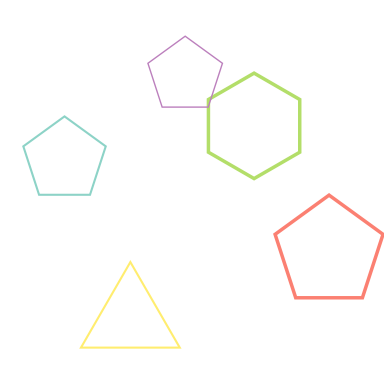[{"shape": "pentagon", "thickness": 1.5, "radius": 0.56, "center": [0.168, 0.585]}, {"shape": "pentagon", "thickness": 2.5, "radius": 0.74, "center": [0.855, 0.346]}, {"shape": "hexagon", "thickness": 2.5, "radius": 0.68, "center": [0.66, 0.673]}, {"shape": "pentagon", "thickness": 1, "radius": 0.51, "center": [0.481, 0.804]}, {"shape": "triangle", "thickness": 1.5, "radius": 0.74, "center": [0.339, 0.171]}]